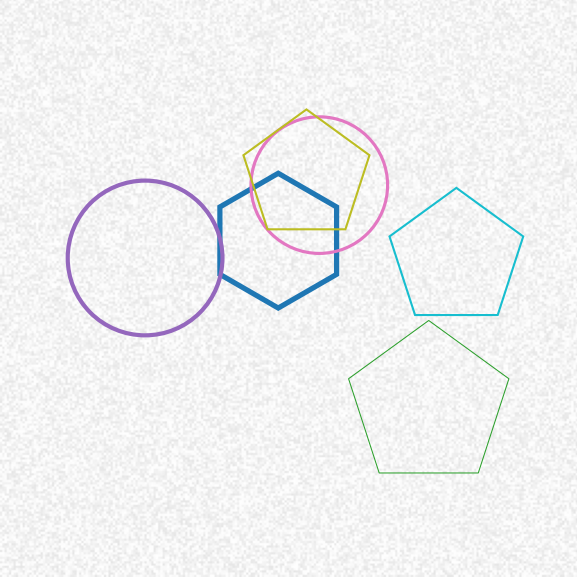[{"shape": "hexagon", "thickness": 2.5, "radius": 0.58, "center": [0.482, 0.582]}, {"shape": "pentagon", "thickness": 0.5, "radius": 0.73, "center": [0.742, 0.298]}, {"shape": "circle", "thickness": 2, "radius": 0.67, "center": [0.251, 0.552]}, {"shape": "circle", "thickness": 1.5, "radius": 0.59, "center": [0.553, 0.679]}, {"shape": "pentagon", "thickness": 1, "radius": 0.57, "center": [0.531, 0.695]}, {"shape": "pentagon", "thickness": 1, "radius": 0.61, "center": [0.79, 0.552]}]